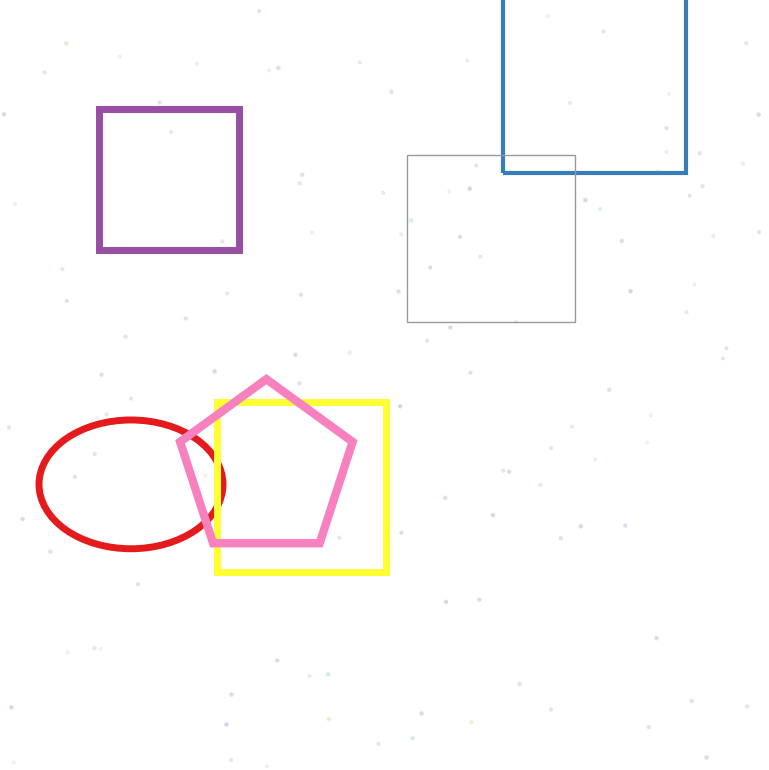[{"shape": "oval", "thickness": 2.5, "radius": 0.6, "center": [0.17, 0.371]}, {"shape": "square", "thickness": 1.5, "radius": 0.6, "center": [0.772, 0.894]}, {"shape": "square", "thickness": 2.5, "radius": 0.46, "center": [0.22, 0.767]}, {"shape": "square", "thickness": 2.5, "radius": 0.55, "center": [0.391, 0.367]}, {"shape": "pentagon", "thickness": 3, "radius": 0.59, "center": [0.346, 0.39]}, {"shape": "square", "thickness": 0.5, "radius": 0.54, "center": [0.638, 0.69]}]